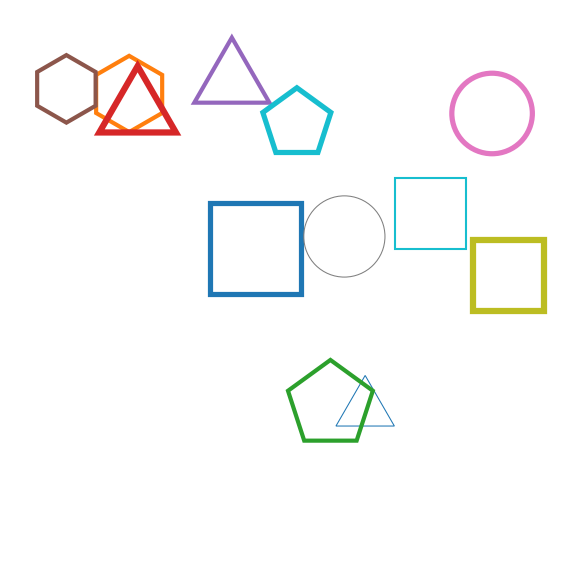[{"shape": "triangle", "thickness": 0.5, "radius": 0.29, "center": [0.632, 0.291]}, {"shape": "square", "thickness": 2.5, "radius": 0.39, "center": [0.443, 0.569]}, {"shape": "hexagon", "thickness": 2, "radius": 0.33, "center": [0.224, 0.836]}, {"shape": "pentagon", "thickness": 2, "radius": 0.39, "center": [0.572, 0.299]}, {"shape": "triangle", "thickness": 3, "radius": 0.38, "center": [0.238, 0.808]}, {"shape": "triangle", "thickness": 2, "radius": 0.38, "center": [0.401, 0.859]}, {"shape": "hexagon", "thickness": 2, "radius": 0.29, "center": [0.115, 0.845]}, {"shape": "circle", "thickness": 2.5, "radius": 0.35, "center": [0.852, 0.803]}, {"shape": "circle", "thickness": 0.5, "radius": 0.35, "center": [0.596, 0.59]}, {"shape": "square", "thickness": 3, "radius": 0.31, "center": [0.881, 0.522]}, {"shape": "square", "thickness": 1, "radius": 0.31, "center": [0.745, 0.629]}, {"shape": "pentagon", "thickness": 2.5, "radius": 0.31, "center": [0.514, 0.785]}]